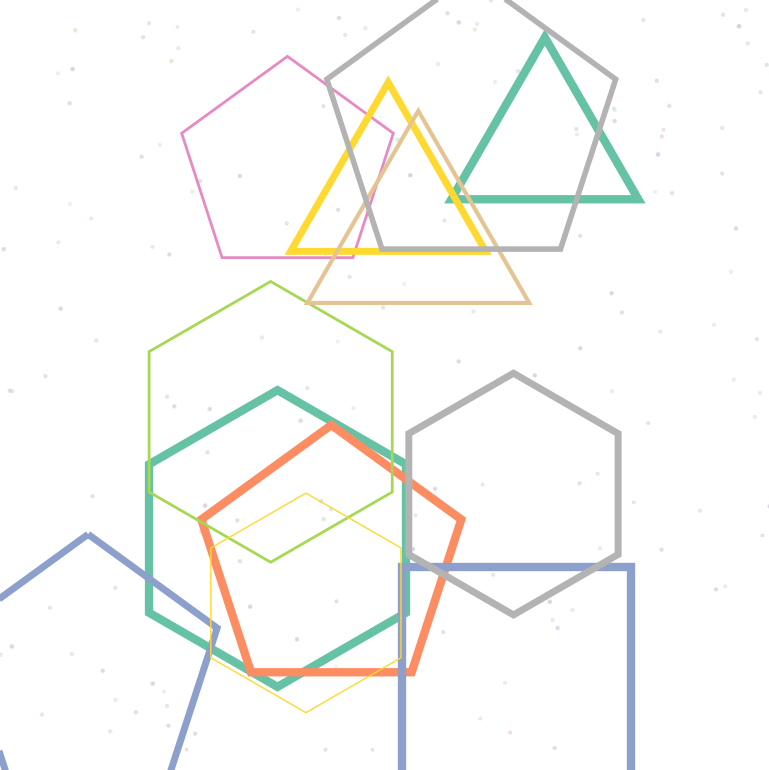[{"shape": "triangle", "thickness": 3, "radius": 0.7, "center": [0.708, 0.811]}, {"shape": "hexagon", "thickness": 3, "radius": 0.96, "center": [0.36, 0.301]}, {"shape": "pentagon", "thickness": 3, "radius": 0.89, "center": [0.43, 0.271]}, {"shape": "pentagon", "thickness": 2.5, "radius": 0.88, "center": [0.114, 0.13]}, {"shape": "square", "thickness": 3, "radius": 0.74, "center": [0.671, 0.116]}, {"shape": "pentagon", "thickness": 1, "radius": 0.72, "center": [0.373, 0.782]}, {"shape": "hexagon", "thickness": 1, "radius": 0.91, "center": [0.352, 0.452]}, {"shape": "hexagon", "thickness": 0.5, "radius": 0.71, "center": [0.397, 0.217]}, {"shape": "triangle", "thickness": 2.5, "radius": 0.73, "center": [0.504, 0.747]}, {"shape": "triangle", "thickness": 1.5, "radius": 0.83, "center": [0.543, 0.69]}, {"shape": "pentagon", "thickness": 2, "radius": 0.99, "center": [0.612, 0.836]}, {"shape": "hexagon", "thickness": 2.5, "radius": 0.78, "center": [0.667, 0.358]}]